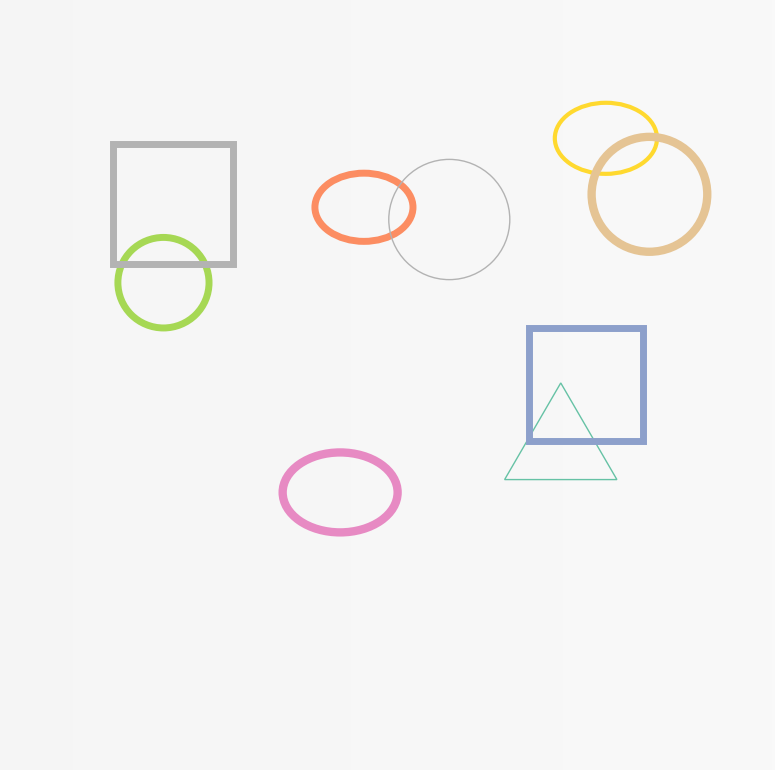[{"shape": "triangle", "thickness": 0.5, "radius": 0.42, "center": [0.724, 0.419]}, {"shape": "oval", "thickness": 2.5, "radius": 0.32, "center": [0.47, 0.731]}, {"shape": "square", "thickness": 2.5, "radius": 0.37, "center": [0.756, 0.501]}, {"shape": "oval", "thickness": 3, "radius": 0.37, "center": [0.439, 0.361]}, {"shape": "circle", "thickness": 2.5, "radius": 0.29, "center": [0.211, 0.633]}, {"shape": "oval", "thickness": 1.5, "radius": 0.33, "center": [0.782, 0.82]}, {"shape": "circle", "thickness": 3, "radius": 0.37, "center": [0.838, 0.748]}, {"shape": "square", "thickness": 2.5, "radius": 0.39, "center": [0.223, 0.735]}, {"shape": "circle", "thickness": 0.5, "radius": 0.39, "center": [0.58, 0.715]}]